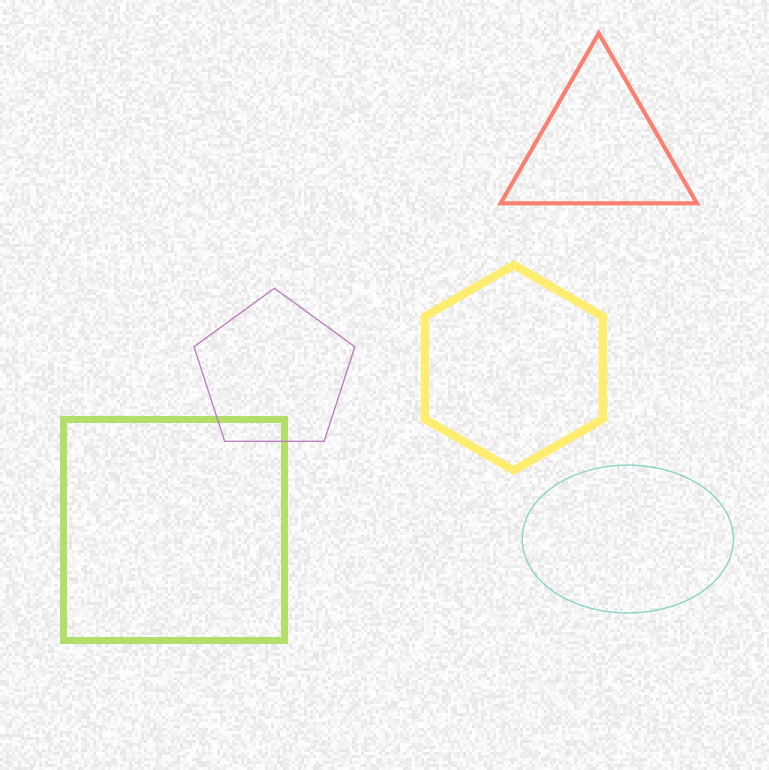[{"shape": "oval", "thickness": 0.5, "radius": 0.69, "center": [0.815, 0.3]}, {"shape": "triangle", "thickness": 1.5, "radius": 0.74, "center": [0.778, 0.81]}, {"shape": "square", "thickness": 2.5, "radius": 0.72, "center": [0.225, 0.312]}, {"shape": "pentagon", "thickness": 0.5, "radius": 0.55, "center": [0.356, 0.516]}, {"shape": "hexagon", "thickness": 3, "radius": 0.67, "center": [0.667, 0.522]}]